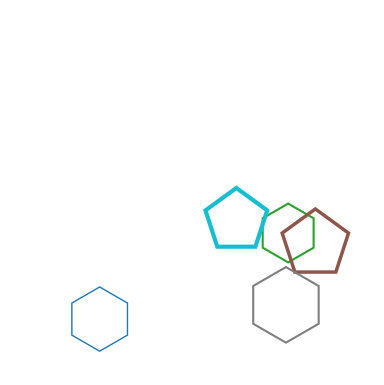[{"shape": "hexagon", "thickness": 1, "radius": 0.42, "center": [0.259, 0.171]}, {"shape": "hexagon", "thickness": 1.5, "radius": 0.38, "center": [0.748, 0.395]}, {"shape": "pentagon", "thickness": 2.5, "radius": 0.45, "center": [0.819, 0.367]}, {"shape": "hexagon", "thickness": 1.5, "radius": 0.49, "center": [0.743, 0.208]}, {"shape": "pentagon", "thickness": 3, "radius": 0.42, "center": [0.614, 0.427]}]